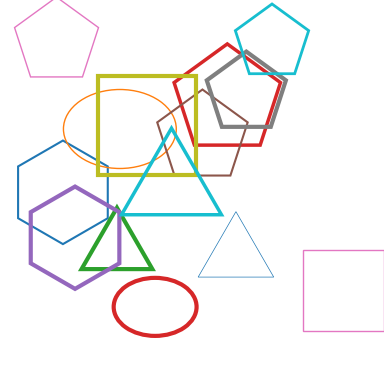[{"shape": "hexagon", "thickness": 1.5, "radius": 0.67, "center": [0.163, 0.5]}, {"shape": "triangle", "thickness": 0.5, "radius": 0.57, "center": [0.613, 0.337]}, {"shape": "oval", "thickness": 1, "radius": 0.73, "center": [0.311, 0.665]}, {"shape": "triangle", "thickness": 3, "radius": 0.53, "center": [0.304, 0.354]}, {"shape": "oval", "thickness": 3, "radius": 0.54, "center": [0.403, 0.203]}, {"shape": "pentagon", "thickness": 2.5, "radius": 0.73, "center": [0.59, 0.741]}, {"shape": "hexagon", "thickness": 3, "radius": 0.66, "center": [0.195, 0.383]}, {"shape": "pentagon", "thickness": 1.5, "radius": 0.62, "center": [0.526, 0.644]}, {"shape": "square", "thickness": 1, "radius": 0.52, "center": [0.893, 0.245]}, {"shape": "pentagon", "thickness": 1, "radius": 0.57, "center": [0.147, 0.893]}, {"shape": "pentagon", "thickness": 3, "radius": 0.54, "center": [0.64, 0.758]}, {"shape": "square", "thickness": 3, "radius": 0.64, "center": [0.382, 0.674]}, {"shape": "triangle", "thickness": 2.5, "radius": 0.75, "center": [0.445, 0.517]}, {"shape": "pentagon", "thickness": 2, "radius": 0.5, "center": [0.707, 0.89]}]